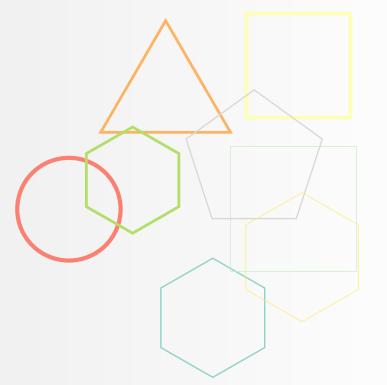[{"shape": "hexagon", "thickness": 1, "radius": 0.77, "center": [0.549, 0.175]}, {"shape": "square", "thickness": 2.5, "radius": 0.68, "center": [0.769, 0.832]}, {"shape": "circle", "thickness": 3, "radius": 0.67, "center": [0.178, 0.457]}, {"shape": "triangle", "thickness": 2, "radius": 0.97, "center": [0.427, 0.753]}, {"shape": "hexagon", "thickness": 2, "radius": 0.69, "center": [0.342, 0.532]}, {"shape": "pentagon", "thickness": 1, "radius": 0.92, "center": [0.656, 0.582]}, {"shape": "square", "thickness": 0.5, "radius": 0.81, "center": [0.756, 0.458]}, {"shape": "hexagon", "thickness": 0.5, "radius": 0.84, "center": [0.78, 0.332]}]